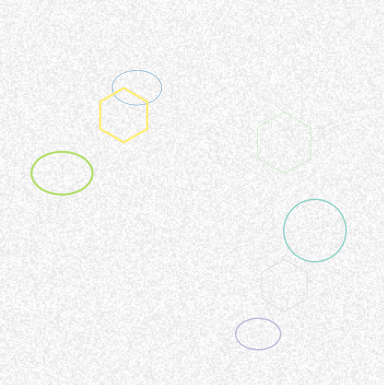[{"shape": "circle", "thickness": 1, "radius": 0.4, "center": [0.818, 0.401]}, {"shape": "oval", "thickness": 1, "radius": 0.29, "center": [0.67, 0.132]}, {"shape": "oval", "thickness": 0.5, "radius": 0.32, "center": [0.356, 0.772]}, {"shape": "oval", "thickness": 1.5, "radius": 0.4, "center": [0.161, 0.55]}, {"shape": "hexagon", "thickness": 0.5, "radius": 0.34, "center": [0.739, 0.258]}, {"shape": "hexagon", "thickness": 0.5, "radius": 0.4, "center": [0.738, 0.629]}, {"shape": "hexagon", "thickness": 1.5, "radius": 0.35, "center": [0.321, 0.701]}]